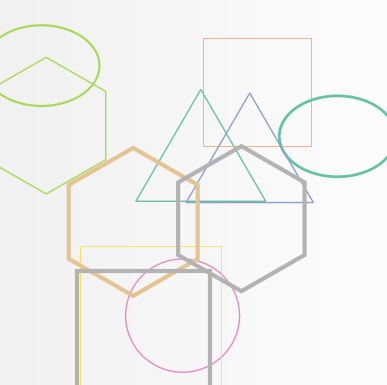[{"shape": "triangle", "thickness": 1, "radius": 0.97, "center": [0.518, 0.574]}, {"shape": "oval", "thickness": 2, "radius": 0.75, "center": [0.871, 0.646]}, {"shape": "square", "thickness": 0.5, "radius": 0.7, "center": [0.663, 0.762]}, {"shape": "triangle", "thickness": 1, "radius": 0.95, "center": [0.644, 0.569]}, {"shape": "circle", "thickness": 1, "radius": 0.74, "center": [0.471, 0.18]}, {"shape": "hexagon", "thickness": 1, "radius": 0.89, "center": [0.119, 0.674]}, {"shape": "oval", "thickness": 1.5, "radius": 0.75, "center": [0.107, 0.83]}, {"shape": "square", "thickness": 0.5, "radius": 0.91, "center": [0.388, 0.18]}, {"shape": "hexagon", "thickness": 3, "radius": 0.96, "center": [0.344, 0.424]}, {"shape": "hexagon", "thickness": 3, "radius": 0.94, "center": [0.623, 0.432]}, {"shape": "square", "thickness": 3, "radius": 0.86, "center": [0.37, 0.124]}]